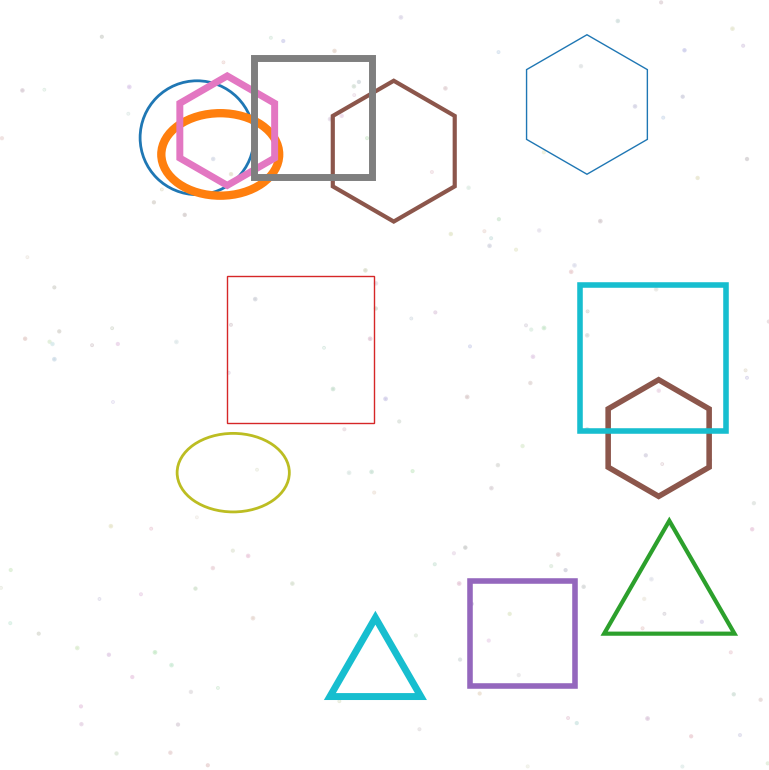[{"shape": "circle", "thickness": 1, "radius": 0.37, "center": [0.256, 0.821]}, {"shape": "hexagon", "thickness": 0.5, "radius": 0.45, "center": [0.762, 0.864]}, {"shape": "oval", "thickness": 3, "radius": 0.38, "center": [0.286, 0.799]}, {"shape": "triangle", "thickness": 1.5, "radius": 0.49, "center": [0.869, 0.226]}, {"shape": "square", "thickness": 0.5, "radius": 0.47, "center": [0.39, 0.546]}, {"shape": "square", "thickness": 2, "radius": 0.34, "center": [0.679, 0.177]}, {"shape": "hexagon", "thickness": 2, "radius": 0.38, "center": [0.855, 0.431]}, {"shape": "hexagon", "thickness": 1.5, "radius": 0.46, "center": [0.511, 0.804]}, {"shape": "hexagon", "thickness": 2.5, "radius": 0.36, "center": [0.295, 0.83]}, {"shape": "square", "thickness": 2.5, "radius": 0.38, "center": [0.407, 0.847]}, {"shape": "oval", "thickness": 1, "radius": 0.36, "center": [0.303, 0.386]}, {"shape": "triangle", "thickness": 2.5, "radius": 0.34, "center": [0.488, 0.13]}, {"shape": "square", "thickness": 2, "radius": 0.47, "center": [0.848, 0.535]}]